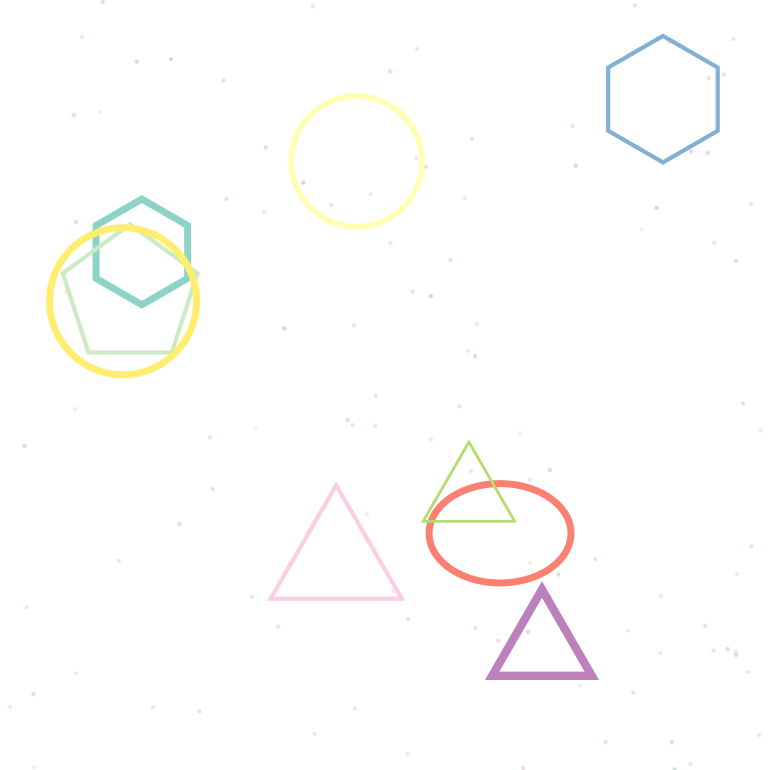[{"shape": "hexagon", "thickness": 2.5, "radius": 0.34, "center": [0.184, 0.673]}, {"shape": "circle", "thickness": 2, "radius": 0.42, "center": [0.463, 0.79]}, {"shape": "oval", "thickness": 2.5, "radius": 0.46, "center": [0.649, 0.307]}, {"shape": "hexagon", "thickness": 1.5, "radius": 0.41, "center": [0.861, 0.871]}, {"shape": "triangle", "thickness": 1, "radius": 0.34, "center": [0.609, 0.357]}, {"shape": "triangle", "thickness": 1.5, "radius": 0.49, "center": [0.437, 0.272]}, {"shape": "triangle", "thickness": 3, "radius": 0.37, "center": [0.704, 0.16]}, {"shape": "pentagon", "thickness": 1.5, "radius": 0.46, "center": [0.169, 0.617]}, {"shape": "circle", "thickness": 2.5, "radius": 0.48, "center": [0.16, 0.609]}]